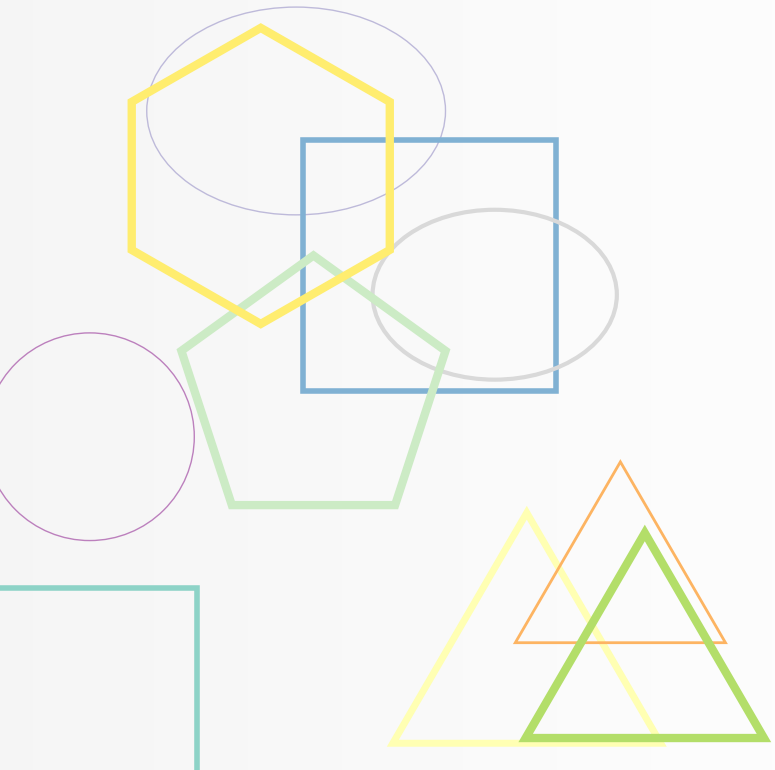[{"shape": "square", "thickness": 2, "radius": 0.67, "center": [0.12, 0.102]}, {"shape": "triangle", "thickness": 2.5, "radius": 1.0, "center": [0.68, 0.135]}, {"shape": "oval", "thickness": 0.5, "radius": 0.96, "center": [0.382, 0.856]}, {"shape": "square", "thickness": 2, "radius": 0.82, "center": [0.554, 0.655]}, {"shape": "triangle", "thickness": 1, "radius": 0.78, "center": [0.801, 0.244]}, {"shape": "triangle", "thickness": 3, "radius": 0.89, "center": [0.832, 0.13]}, {"shape": "oval", "thickness": 1.5, "radius": 0.79, "center": [0.638, 0.617]}, {"shape": "circle", "thickness": 0.5, "radius": 0.67, "center": [0.116, 0.433]}, {"shape": "pentagon", "thickness": 3, "radius": 0.9, "center": [0.404, 0.489]}, {"shape": "hexagon", "thickness": 3, "radius": 0.96, "center": [0.336, 0.772]}]